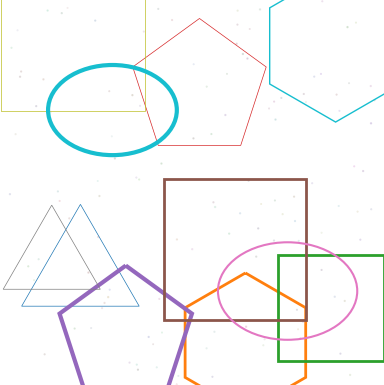[{"shape": "triangle", "thickness": 0.5, "radius": 0.88, "center": [0.209, 0.293]}, {"shape": "hexagon", "thickness": 2, "radius": 0.9, "center": [0.637, 0.11]}, {"shape": "square", "thickness": 2, "radius": 0.69, "center": [0.861, 0.199]}, {"shape": "pentagon", "thickness": 0.5, "radius": 0.91, "center": [0.518, 0.77]}, {"shape": "pentagon", "thickness": 3, "radius": 0.9, "center": [0.327, 0.129]}, {"shape": "square", "thickness": 2, "radius": 0.92, "center": [0.611, 0.352]}, {"shape": "oval", "thickness": 1.5, "radius": 0.9, "center": [0.747, 0.244]}, {"shape": "triangle", "thickness": 0.5, "radius": 0.73, "center": [0.134, 0.322]}, {"shape": "square", "thickness": 0.5, "radius": 0.93, "center": [0.189, 0.899]}, {"shape": "hexagon", "thickness": 1, "radius": 0.99, "center": [0.872, 0.881]}, {"shape": "oval", "thickness": 3, "radius": 0.84, "center": [0.292, 0.714]}]